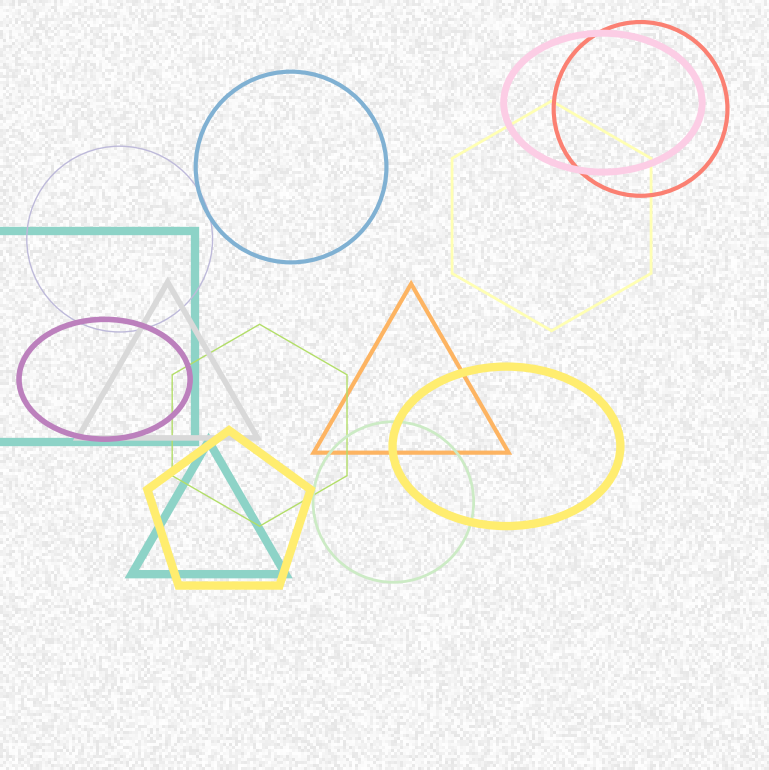[{"shape": "square", "thickness": 3, "radius": 0.68, "center": [0.116, 0.563]}, {"shape": "triangle", "thickness": 3, "radius": 0.58, "center": [0.271, 0.312]}, {"shape": "hexagon", "thickness": 1, "radius": 0.75, "center": [0.716, 0.72]}, {"shape": "circle", "thickness": 0.5, "radius": 0.6, "center": [0.155, 0.689]}, {"shape": "circle", "thickness": 1.5, "radius": 0.56, "center": [0.832, 0.859]}, {"shape": "circle", "thickness": 1.5, "radius": 0.62, "center": [0.378, 0.783]}, {"shape": "triangle", "thickness": 1.5, "radius": 0.73, "center": [0.534, 0.485]}, {"shape": "hexagon", "thickness": 0.5, "radius": 0.66, "center": [0.337, 0.448]}, {"shape": "oval", "thickness": 2.5, "radius": 0.64, "center": [0.783, 0.867]}, {"shape": "triangle", "thickness": 2, "radius": 0.67, "center": [0.218, 0.499]}, {"shape": "oval", "thickness": 2, "radius": 0.56, "center": [0.136, 0.507]}, {"shape": "circle", "thickness": 1, "radius": 0.52, "center": [0.511, 0.348]}, {"shape": "oval", "thickness": 3, "radius": 0.74, "center": [0.658, 0.42]}, {"shape": "pentagon", "thickness": 3, "radius": 0.56, "center": [0.297, 0.33]}]